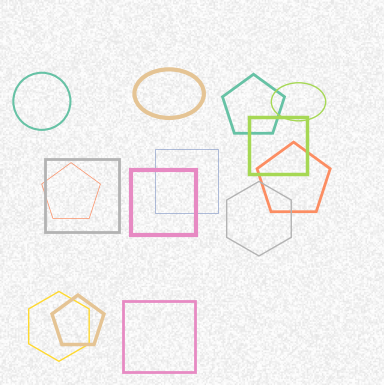[{"shape": "circle", "thickness": 1.5, "radius": 0.37, "center": [0.109, 0.737]}, {"shape": "pentagon", "thickness": 2, "radius": 0.42, "center": [0.659, 0.722]}, {"shape": "pentagon", "thickness": 0.5, "radius": 0.4, "center": [0.185, 0.497]}, {"shape": "pentagon", "thickness": 2, "radius": 0.5, "center": [0.763, 0.531]}, {"shape": "square", "thickness": 0.5, "radius": 0.41, "center": [0.484, 0.53]}, {"shape": "square", "thickness": 3, "radius": 0.42, "center": [0.424, 0.474]}, {"shape": "square", "thickness": 2, "radius": 0.46, "center": [0.413, 0.127]}, {"shape": "oval", "thickness": 1, "radius": 0.35, "center": [0.775, 0.736]}, {"shape": "square", "thickness": 2.5, "radius": 0.37, "center": [0.722, 0.623]}, {"shape": "hexagon", "thickness": 1, "radius": 0.45, "center": [0.153, 0.152]}, {"shape": "pentagon", "thickness": 2.5, "radius": 0.35, "center": [0.203, 0.163]}, {"shape": "oval", "thickness": 3, "radius": 0.45, "center": [0.439, 0.757]}, {"shape": "square", "thickness": 2, "radius": 0.48, "center": [0.213, 0.492]}, {"shape": "hexagon", "thickness": 1, "radius": 0.48, "center": [0.673, 0.432]}]